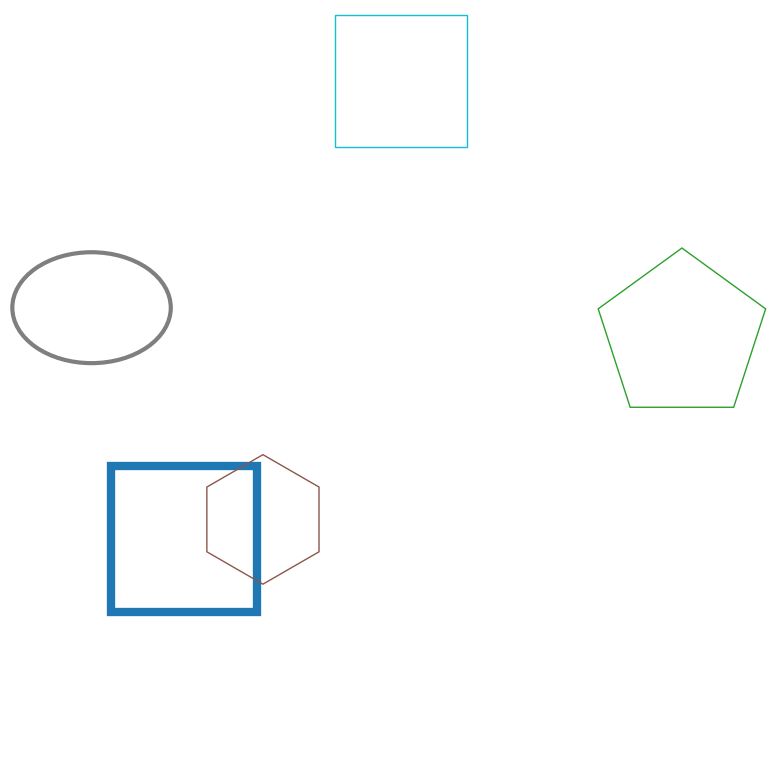[{"shape": "square", "thickness": 3, "radius": 0.47, "center": [0.239, 0.3]}, {"shape": "pentagon", "thickness": 0.5, "radius": 0.57, "center": [0.886, 0.564]}, {"shape": "hexagon", "thickness": 0.5, "radius": 0.42, "center": [0.341, 0.325]}, {"shape": "oval", "thickness": 1.5, "radius": 0.51, "center": [0.119, 0.6]}, {"shape": "square", "thickness": 0.5, "radius": 0.43, "center": [0.521, 0.895]}]